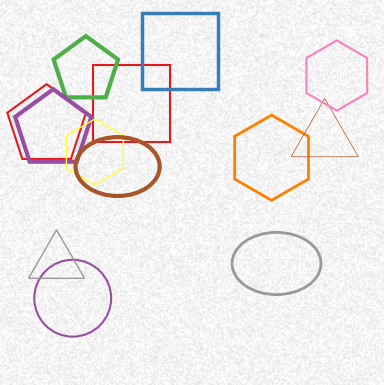[{"shape": "pentagon", "thickness": 1.5, "radius": 0.54, "center": [0.121, 0.674]}, {"shape": "square", "thickness": 1.5, "radius": 0.5, "center": [0.342, 0.732]}, {"shape": "square", "thickness": 2.5, "radius": 0.49, "center": [0.468, 0.868]}, {"shape": "pentagon", "thickness": 3, "radius": 0.44, "center": [0.223, 0.818]}, {"shape": "pentagon", "thickness": 3, "radius": 0.52, "center": [0.138, 0.664]}, {"shape": "circle", "thickness": 1.5, "radius": 0.5, "center": [0.189, 0.225]}, {"shape": "hexagon", "thickness": 2, "radius": 0.55, "center": [0.705, 0.59]}, {"shape": "hexagon", "thickness": 1, "radius": 0.43, "center": [0.246, 0.605]}, {"shape": "oval", "thickness": 3, "radius": 0.55, "center": [0.305, 0.567]}, {"shape": "triangle", "thickness": 0.5, "radius": 0.5, "center": [0.843, 0.643]}, {"shape": "hexagon", "thickness": 1.5, "radius": 0.46, "center": [0.875, 0.804]}, {"shape": "triangle", "thickness": 1, "radius": 0.42, "center": [0.147, 0.319]}, {"shape": "oval", "thickness": 2, "radius": 0.58, "center": [0.718, 0.316]}]